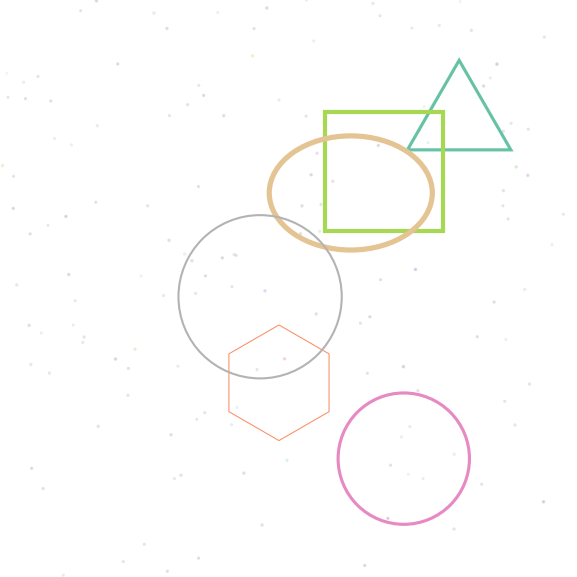[{"shape": "triangle", "thickness": 1.5, "radius": 0.52, "center": [0.795, 0.791]}, {"shape": "hexagon", "thickness": 0.5, "radius": 0.5, "center": [0.483, 0.336]}, {"shape": "circle", "thickness": 1.5, "radius": 0.57, "center": [0.699, 0.205]}, {"shape": "square", "thickness": 2, "radius": 0.51, "center": [0.665, 0.702]}, {"shape": "oval", "thickness": 2.5, "radius": 0.71, "center": [0.607, 0.665]}, {"shape": "circle", "thickness": 1, "radius": 0.71, "center": [0.45, 0.485]}]